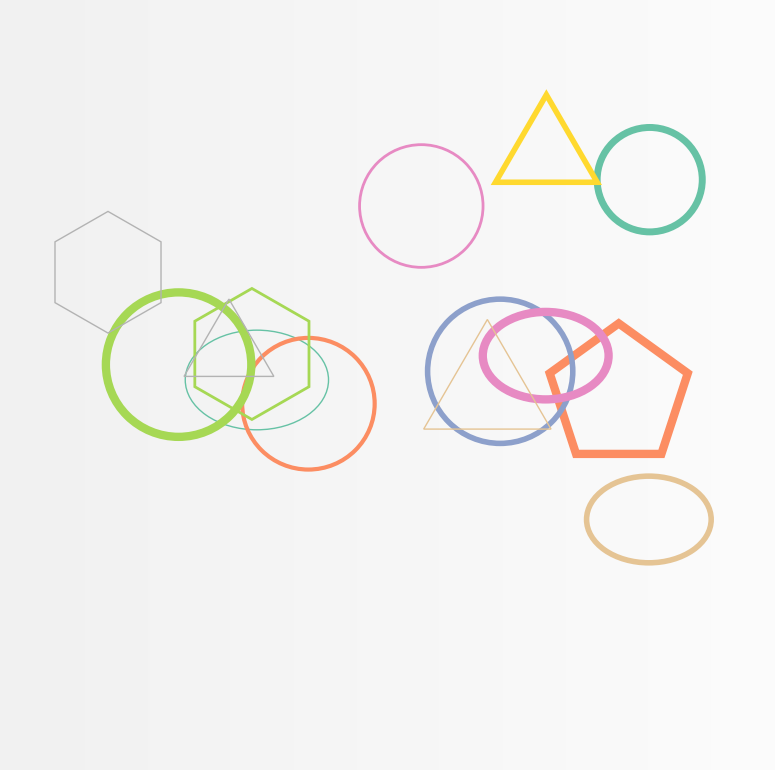[{"shape": "circle", "thickness": 2.5, "radius": 0.34, "center": [0.838, 0.767]}, {"shape": "oval", "thickness": 0.5, "radius": 0.46, "center": [0.331, 0.507]}, {"shape": "pentagon", "thickness": 3, "radius": 0.47, "center": [0.798, 0.486]}, {"shape": "circle", "thickness": 1.5, "radius": 0.43, "center": [0.398, 0.476]}, {"shape": "circle", "thickness": 2, "radius": 0.47, "center": [0.645, 0.518]}, {"shape": "oval", "thickness": 3, "radius": 0.41, "center": [0.704, 0.538]}, {"shape": "circle", "thickness": 1, "radius": 0.4, "center": [0.544, 0.732]}, {"shape": "circle", "thickness": 3, "radius": 0.47, "center": [0.23, 0.526]}, {"shape": "hexagon", "thickness": 1, "radius": 0.43, "center": [0.325, 0.54]}, {"shape": "triangle", "thickness": 2, "radius": 0.38, "center": [0.705, 0.801]}, {"shape": "triangle", "thickness": 0.5, "radius": 0.47, "center": [0.629, 0.49]}, {"shape": "oval", "thickness": 2, "radius": 0.4, "center": [0.837, 0.325]}, {"shape": "triangle", "thickness": 0.5, "radius": 0.33, "center": [0.295, 0.545]}, {"shape": "hexagon", "thickness": 0.5, "radius": 0.39, "center": [0.139, 0.646]}]